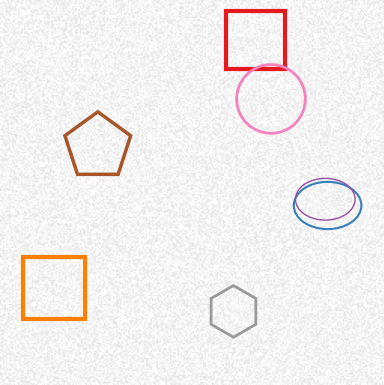[{"shape": "square", "thickness": 3, "radius": 0.38, "center": [0.663, 0.895]}, {"shape": "oval", "thickness": 1.5, "radius": 0.44, "center": [0.851, 0.466]}, {"shape": "oval", "thickness": 1, "radius": 0.39, "center": [0.845, 0.483]}, {"shape": "square", "thickness": 3, "radius": 0.4, "center": [0.141, 0.251]}, {"shape": "pentagon", "thickness": 2.5, "radius": 0.45, "center": [0.254, 0.62]}, {"shape": "circle", "thickness": 2, "radius": 0.45, "center": [0.704, 0.743]}, {"shape": "hexagon", "thickness": 2, "radius": 0.34, "center": [0.606, 0.191]}]